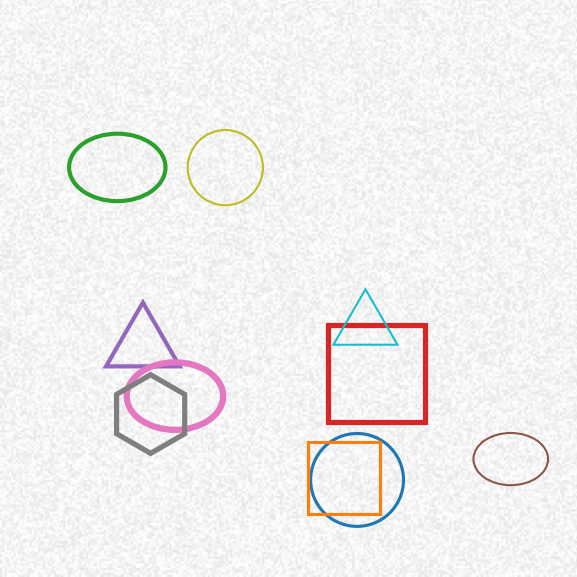[{"shape": "circle", "thickness": 1.5, "radius": 0.4, "center": [0.618, 0.168]}, {"shape": "square", "thickness": 1.5, "radius": 0.31, "center": [0.596, 0.171]}, {"shape": "oval", "thickness": 2, "radius": 0.42, "center": [0.203, 0.709]}, {"shape": "square", "thickness": 2.5, "radius": 0.42, "center": [0.652, 0.352]}, {"shape": "triangle", "thickness": 2, "radius": 0.37, "center": [0.247, 0.402]}, {"shape": "oval", "thickness": 1, "radius": 0.32, "center": [0.884, 0.204]}, {"shape": "oval", "thickness": 3, "radius": 0.42, "center": [0.303, 0.313]}, {"shape": "hexagon", "thickness": 2.5, "radius": 0.34, "center": [0.261, 0.282]}, {"shape": "circle", "thickness": 1, "radius": 0.33, "center": [0.39, 0.709]}, {"shape": "triangle", "thickness": 1, "radius": 0.32, "center": [0.633, 0.434]}]